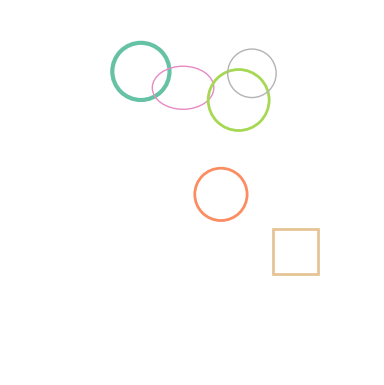[{"shape": "circle", "thickness": 3, "radius": 0.37, "center": [0.366, 0.815]}, {"shape": "circle", "thickness": 2, "radius": 0.34, "center": [0.574, 0.495]}, {"shape": "oval", "thickness": 1, "radius": 0.4, "center": [0.475, 0.772]}, {"shape": "circle", "thickness": 2, "radius": 0.4, "center": [0.62, 0.74]}, {"shape": "square", "thickness": 2, "radius": 0.3, "center": [0.767, 0.346]}, {"shape": "circle", "thickness": 1, "radius": 0.31, "center": [0.654, 0.81]}]